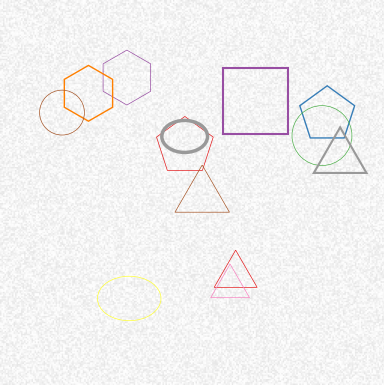[{"shape": "triangle", "thickness": 0.5, "radius": 0.32, "center": [0.612, 0.286]}, {"shape": "pentagon", "thickness": 0.5, "radius": 0.39, "center": [0.48, 0.62]}, {"shape": "pentagon", "thickness": 1, "radius": 0.37, "center": [0.85, 0.702]}, {"shape": "circle", "thickness": 0.5, "radius": 0.39, "center": [0.836, 0.648]}, {"shape": "square", "thickness": 1.5, "radius": 0.42, "center": [0.664, 0.738]}, {"shape": "hexagon", "thickness": 0.5, "radius": 0.36, "center": [0.33, 0.799]}, {"shape": "hexagon", "thickness": 1, "radius": 0.36, "center": [0.23, 0.758]}, {"shape": "oval", "thickness": 0.5, "radius": 0.41, "center": [0.336, 0.225]}, {"shape": "circle", "thickness": 0.5, "radius": 0.29, "center": [0.161, 0.708]}, {"shape": "triangle", "thickness": 0.5, "radius": 0.41, "center": [0.525, 0.49]}, {"shape": "triangle", "thickness": 0.5, "radius": 0.29, "center": [0.598, 0.256]}, {"shape": "triangle", "thickness": 1.5, "radius": 0.39, "center": [0.883, 0.59]}, {"shape": "oval", "thickness": 2.5, "radius": 0.3, "center": [0.48, 0.646]}]